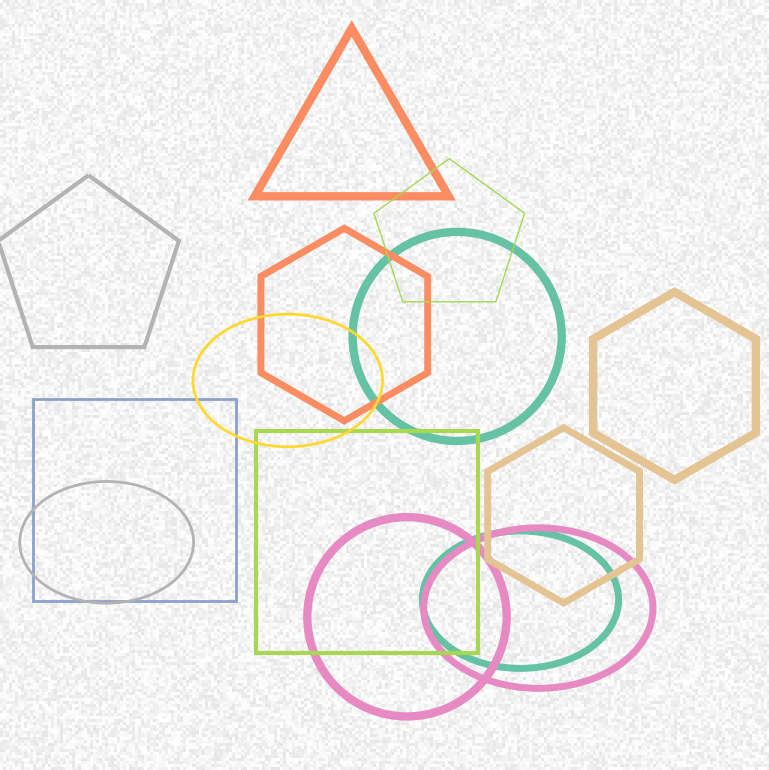[{"shape": "circle", "thickness": 3, "radius": 0.68, "center": [0.594, 0.563]}, {"shape": "oval", "thickness": 2.5, "radius": 0.64, "center": [0.676, 0.221]}, {"shape": "hexagon", "thickness": 2.5, "radius": 0.63, "center": [0.447, 0.578]}, {"shape": "triangle", "thickness": 3, "radius": 0.73, "center": [0.457, 0.818]}, {"shape": "square", "thickness": 1, "radius": 0.66, "center": [0.174, 0.351]}, {"shape": "circle", "thickness": 3, "radius": 0.65, "center": [0.529, 0.199]}, {"shape": "oval", "thickness": 2.5, "radius": 0.74, "center": [0.699, 0.21]}, {"shape": "square", "thickness": 1.5, "radius": 0.72, "center": [0.477, 0.296]}, {"shape": "pentagon", "thickness": 0.5, "radius": 0.51, "center": [0.583, 0.691]}, {"shape": "oval", "thickness": 1, "radius": 0.62, "center": [0.374, 0.506]}, {"shape": "hexagon", "thickness": 3, "radius": 0.61, "center": [0.876, 0.499]}, {"shape": "hexagon", "thickness": 2.5, "radius": 0.57, "center": [0.732, 0.331]}, {"shape": "oval", "thickness": 1, "radius": 0.56, "center": [0.139, 0.296]}, {"shape": "pentagon", "thickness": 1.5, "radius": 0.62, "center": [0.115, 0.649]}]